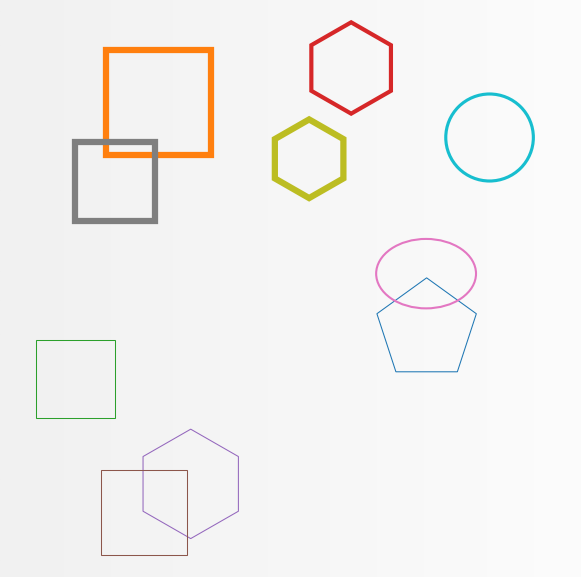[{"shape": "pentagon", "thickness": 0.5, "radius": 0.45, "center": [0.734, 0.428]}, {"shape": "square", "thickness": 3, "radius": 0.45, "center": [0.272, 0.821]}, {"shape": "square", "thickness": 0.5, "radius": 0.34, "center": [0.13, 0.344]}, {"shape": "hexagon", "thickness": 2, "radius": 0.4, "center": [0.604, 0.881]}, {"shape": "hexagon", "thickness": 0.5, "radius": 0.47, "center": [0.328, 0.161]}, {"shape": "square", "thickness": 0.5, "radius": 0.37, "center": [0.248, 0.112]}, {"shape": "oval", "thickness": 1, "radius": 0.43, "center": [0.733, 0.525]}, {"shape": "square", "thickness": 3, "radius": 0.34, "center": [0.197, 0.685]}, {"shape": "hexagon", "thickness": 3, "radius": 0.34, "center": [0.532, 0.724]}, {"shape": "circle", "thickness": 1.5, "radius": 0.38, "center": [0.842, 0.761]}]